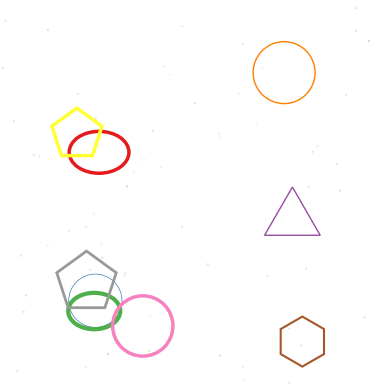[{"shape": "oval", "thickness": 2.5, "radius": 0.39, "center": [0.257, 0.604]}, {"shape": "circle", "thickness": 0.5, "radius": 0.35, "center": [0.248, 0.219]}, {"shape": "oval", "thickness": 3, "radius": 0.34, "center": [0.245, 0.192]}, {"shape": "triangle", "thickness": 1, "radius": 0.42, "center": [0.759, 0.431]}, {"shape": "circle", "thickness": 1, "radius": 0.4, "center": [0.738, 0.811]}, {"shape": "pentagon", "thickness": 2.5, "radius": 0.34, "center": [0.2, 0.651]}, {"shape": "hexagon", "thickness": 1.5, "radius": 0.32, "center": [0.785, 0.113]}, {"shape": "circle", "thickness": 2.5, "radius": 0.39, "center": [0.371, 0.153]}, {"shape": "pentagon", "thickness": 2, "radius": 0.41, "center": [0.225, 0.267]}]